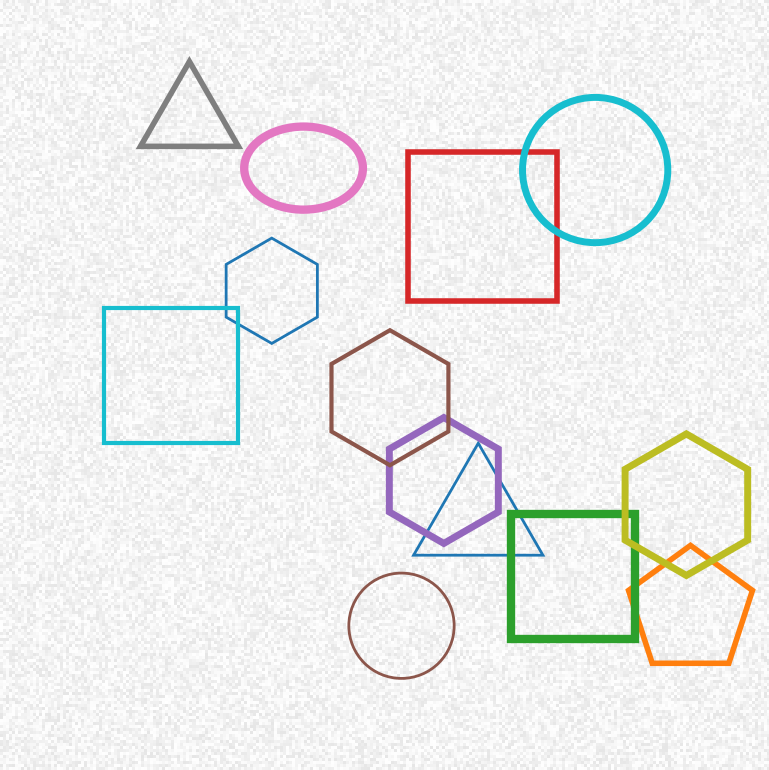[{"shape": "hexagon", "thickness": 1, "radius": 0.34, "center": [0.353, 0.622]}, {"shape": "triangle", "thickness": 1, "radius": 0.48, "center": [0.621, 0.327]}, {"shape": "pentagon", "thickness": 2, "radius": 0.42, "center": [0.897, 0.207]}, {"shape": "square", "thickness": 3, "radius": 0.4, "center": [0.744, 0.251]}, {"shape": "square", "thickness": 2, "radius": 0.48, "center": [0.627, 0.706]}, {"shape": "hexagon", "thickness": 2.5, "radius": 0.41, "center": [0.576, 0.376]}, {"shape": "hexagon", "thickness": 1.5, "radius": 0.44, "center": [0.506, 0.483]}, {"shape": "circle", "thickness": 1, "radius": 0.34, "center": [0.521, 0.187]}, {"shape": "oval", "thickness": 3, "radius": 0.39, "center": [0.394, 0.782]}, {"shape": "triangle", "thickness": 2, "radius": 0.37, "center": [0.246, 0.847]}, {"shape": "hexagon", "thickness": 2.5, "radius": 0.46, "center": [0.891, 0.345]}, {"shape": "circle", "thickness": 2.5, "radius": 0.47, "center": [0.773, 0.779]}, {"shape": "square", "thickness": 1.5, "radius": 0.44, "center": [0.222, 0.513]}]